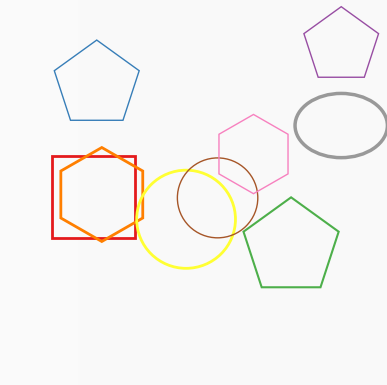[{"shape": "square", "thickness": 2, "radius": 0.54, "center": [0.242, 0.488]}, {"shape": "pentagon", "thickness": 1, "radius": 0.58, "center": [0.25, 0.781]}, {"shape": "pentagon", "thickness": 1.5, "radius": 0.65, "center": [0.751, 0.358]}, {"shape": "pentagon", "thickness": 1, "radius": 0.51, "center": [0.881, 0.881]}, {"shape": "hexagon", "thickness": 2, "radius": 0.61, "center": [0.263, 0.495]}, {"shape": "circle", "thickness": 2, "radius": 0.64, "center": [0.48, 0.431]}, {"shape": "circle", "thickness": 1, "radius": 0.52, "center": [0.562, 0.486]}, {"shape": "hexagon", "thickness": 1, "radius": 0.51, "center": [0.654, 0.6]}, {"shape": "oval", "thickness": 2.5, "radius": 0.6, "center": [0.881, 0.674]}]